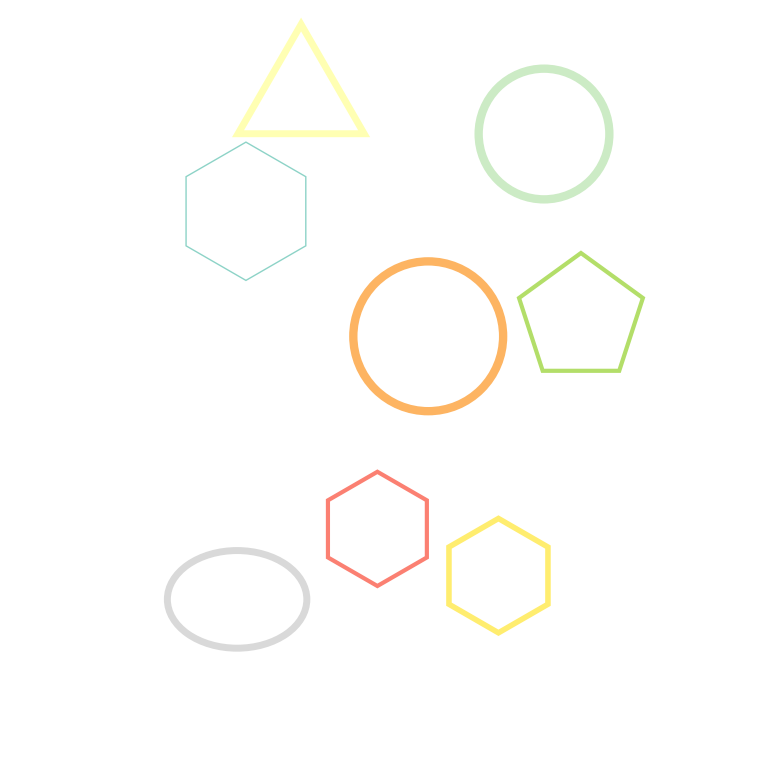[{"shape": "hexagon", "thickness": 0.5, "radius": 0.45, "center": [0.319, 0.726]}, {"shape": "triangle", "thickness": 2.5, "radius": 0.47, "center": [0.391, 0.874]}, {"shape": "hexagon", "thickness": 1.5, "radius": 0.37, "center": [0.49, 0.313]}, {"shape": "circle", "thickness": 3, "radius": 0.49, "center": [0.556, 0.563]}, {"shape": "pentagon", "thickness": 1.5, "radius": 0.42, "center": [0.754, 0.587]}, {"shape": "oval", "thickness": 2.5, "radius": 0.45, "center": [0.308, 0.222]}, {"shape": "circle", "thickness": 3, "radius": 0.42, "center": [0.707, 0.826]}, {"shape": "hexagon", "thickness": 2, "radius": 0.37, "center": [0.647, 0.252]}]